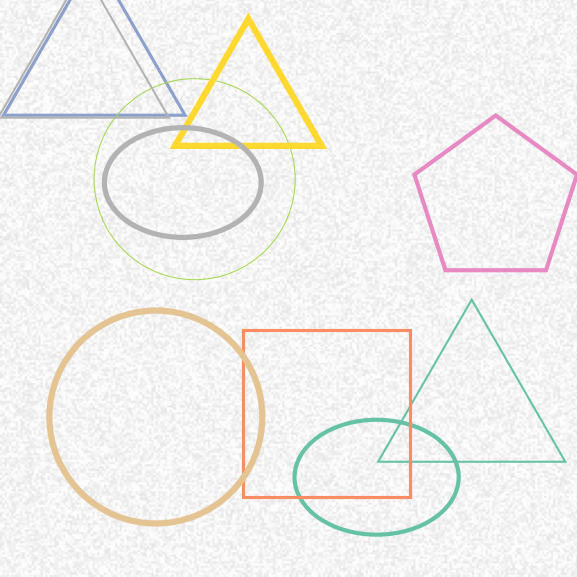[{"shape": "oval", "thickness": 2, "radius": 0.71, "center": [0.652, 0.173]}, {"shape": "triangle", "thickness": 1, "radius": 0.94, "center": [0.817, 0.293]}, {"shape": "square", "thickness": 1.5, "radius": 0.72, "center": [0.566, 0.283]}, {"shape": "triangle", "thickness": 1.5, "radius": 0.91, "center": [0.163, 0.89]}, {"shape": "pentagon", "thickness": 2, "radius": 0.74, "center": [0.858, 0.651]}, {"shape": "circle", "thickness": 0.5, "radius": 0.87, "center": [0.337, 0.689]}, {"shape": "triangle", "thickness": 3, "radius": 0.73, "center": [0.43, 0.82]}, {"shape": "circle", "thickness": 3, "radius": 0.92, "center": [0.27, 0.277]}, {"shape": "oval", "thickness": 2.5, "radius": 0.68, "center": [0.317, 0.683]}, {"shape": "triangle", "thickness": 1, "radius": 0.85, "center": [0.145, 0.881]}]